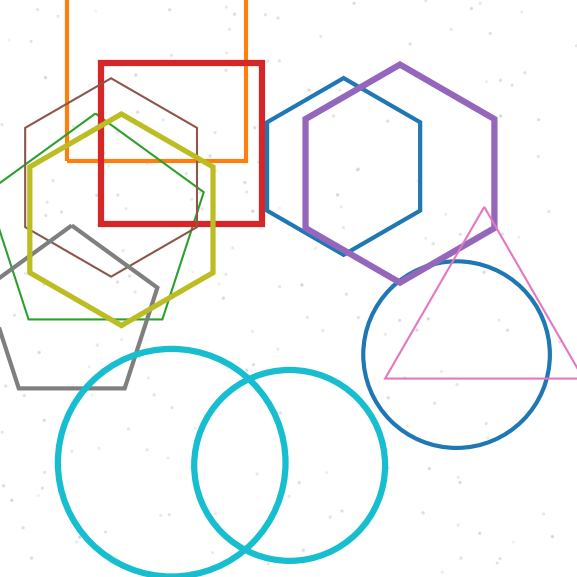[{"shape": "circle", "thickness": 2, "radius": 0.81, "center": [0.791, 0.385]}, {"shape": "hexagon", "thickness": 2, "radius": 0.77, "center": [0.595, 0.711]}, {"shape": "square", "thickness": 2, "radius": 0.77, "center": [0.271, 0.876]}, {"shape": "pentagon", "thickness": 1, "radius": 0.99, "center": [0.165, 0.605]}, {"shape": "square", "thickness": 3, "radius": 0.7, "center": [0.315, 0.75]}, {"shape": "hexagon", "thickness": 3, "radius": 0.94, "center": [0.693, 0.699]}, {"shape": "hexagon", "thickness": 1, "radius": 0.86, "center": [0.192, 0.692]}, {"shape": "triangle", "thickness": 1, "radius": 0.99, "center": [0.838, 0.443]}, {"shape": "pentagon", "thickness": 2, "radius": 0.78, "center": [0.124, 0.453]}, {"shape": "hexagon", "thickness": 2.5, "radius": 0.92, "center": [0.21, 0.619]}, {"shape": "circle", "thickness": 3, "radius": 0.99, "center": [0.297, 0.198]}, {"shape": "circle", "thickness": 3, "radius": 0.83, "center": [0.502, 0.193]}]